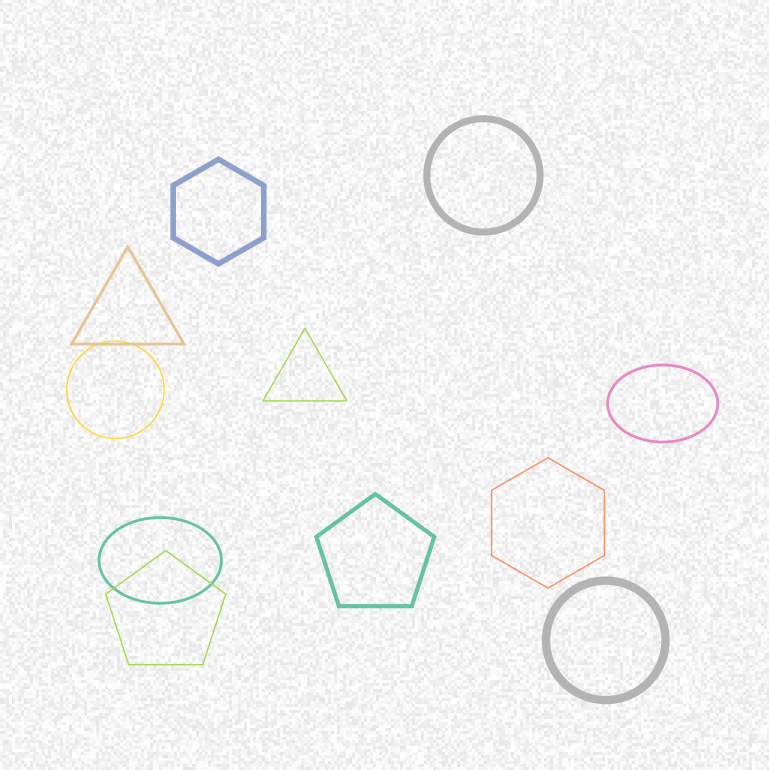[{"shape": "oval", "thickness": 1, "radius": 0.4, "center": [0.208, 0.272]}, {"shape": "pentagon", "thickness": 1.5, "radius": 0.4, "center": [0.487, 0.278]}, {"shape": "hexagon", "thickness": 0.5, "radius": 0.42, "center": [0.712, 0.321]}, {"shape": "hexagon", "thickness": 2, "radius": 0.34, "center": [0.284, 0.725]}, {"shape": "oval", "thickness": 1, "radius": 0.36, "center": [0.861, 0.476]}, {"shape": "triangle", "thickness": 0.5, "radius": 0.31, "center": [0.396, 0.511]}, {"shape": "pentagon", "thickness": 0.5, "radius": 0.41, "center": [0.215, 0.203]}, {"shape": "circle", "thickness": 0.5, "radius": 0.32, "center": [0.15, 0.494]}, {"shape": "triangle", "thickness": 1, "radius": 0.42, "center": [0.166, 0.595]}, {"shape": "circle", "thickness": 3, "radius": 0.39, "center": [0.787, 0.168]}, {"shape": "circle", "thickness": 2.5, "radius": 0.37, "center": [0.628, 0.772]}]